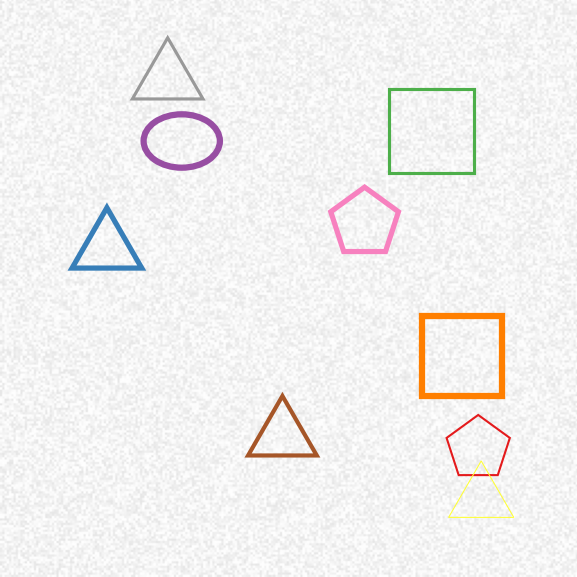[{"shape": "pentagon", "thickness": 1, "radius": 0.29, "center": [0.828, 0.223]}, {"shape": "triangle", "thickness": 2.5, "radius": 0.35, "center": [0.185, 0.57]}, {"shape": "square", "thickness": 1.5, "radius": 0.37, "center": [0.748, 0.772]}, {"shape": "oval", "thickness": 3, "radius": 0.33, "center": [0.315, 0.755]}, {"shape": "square", "thickness": 3, "radius": 0.35, "center": [0.801, 0.382]}, {"shape": "triangle", "thickness": 0.5, "radius": 0.33, "center": [0.833, 0.136]}, {"shape": "triangle", "thickness": 2, "radius": 0.34, "center": [0.489, 0.245]}, {"shape": "pentagon", "thickness": 2.5, "radius": 0.31, "center": [0.631, 0.613]}, {"shape": "triangle", "thickness": 1.5, "radius": 0.35, "center": [0.29, 0.863]}]